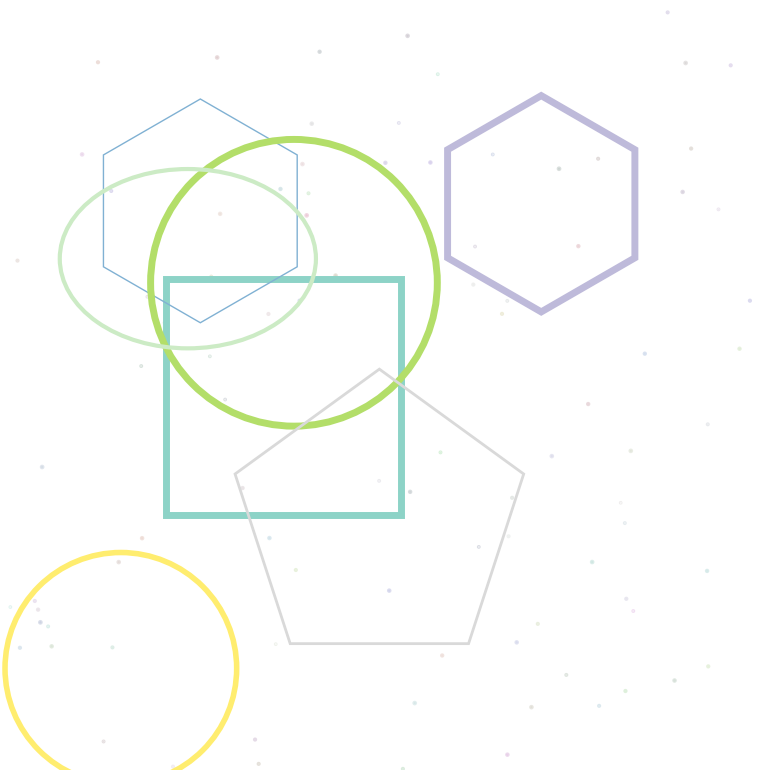[{"shape": "square", "thickness": 2.5, "radius": 0.77, "center": [0.368, 0.485]}, {"shape": "hexagon", "thickness": 2.5, "radius": 0.7, "center": [0.703, 0.735]}, {"shape": "hexagon", "thickness": 0.5, "radius": 0.73, "center": [0.26, 0.726]}, {"shape": "circle", "thickness": 2.5, "radius": 0.93, "center": [0.382, 0.633]}, {"shape": "pentagon", "thickness": 1, "radius": 0.99, "center": [0.493, 0.324]}, {"shape": "oval", "thickness": 1.5, "radius": 0.83, "center": [0.244, 0.664]}, {"shape": "circle", "thickness": 2, "radius": 0.75, "center": [0.157, 0.132]}]